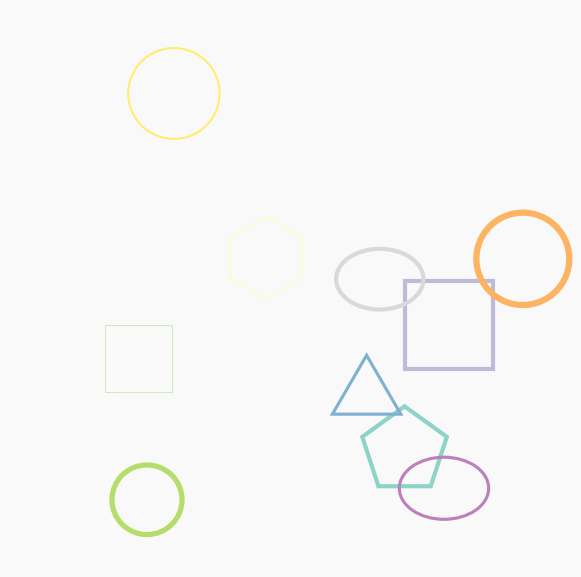[{"shape": "pentagon", "thickness": 2, "radius": 0.38, "center": [0.696, 0.219]}, {"shape": "hexagon", "thickness": 0.5, "radius": 0.36, "center": [0.457, 0.553]}, {"shape": "square", "thickness": 2, "radius": 0.38, "center": [0.772, 0.436]}, {"shape": "triangle", "thickness": 1.5, "radius": 0.34, "center": [0.631, 0.316]}, {"shape": "circle", "thickness": 3, "radius": 0.4, "center": [0.899, 0.551]}, {"shape": "circle", "thickness": 2.5, "radius": 0.3, "center": [0.253, 0.134]}, {"shape": "oval", "thickness": 2, "radius": 0.38, "center": [0.653, 0.516]}, {"shape": "oval", "thickness": 1.5, "radius": 0.38, "center": [0.764, 0.154]}, {"shape": "square", "thickness": 0.5, "radius": 0.29, "center": [0.238, 0.378]}, {"shape": "circle", "thickness": 1, "radius": 0.39, "center": [0.299, 0.837]}]